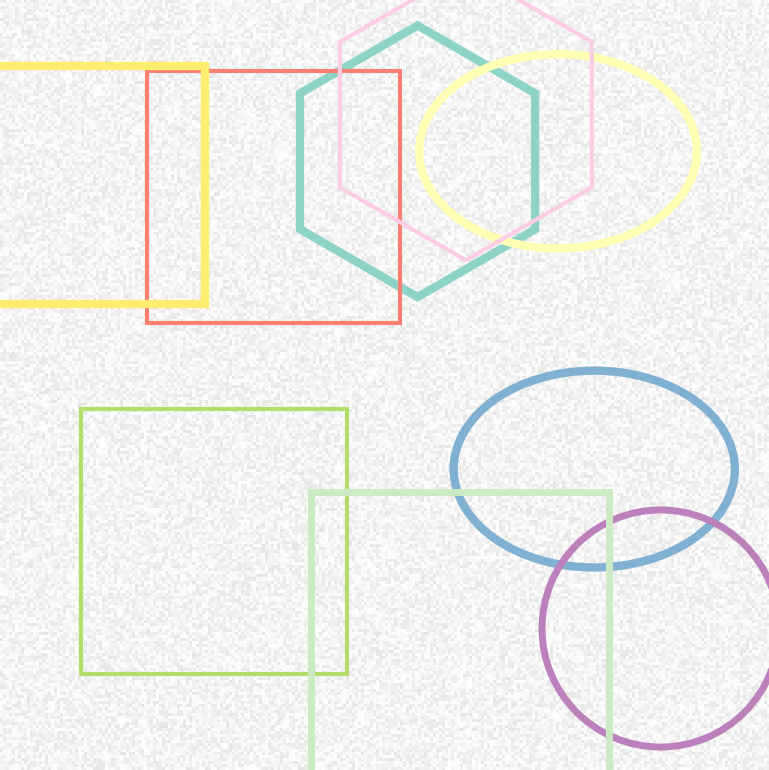[{"shape": "hexagon", "thickness": 3, "radius": 0.88, "center": [0.542, 0.791]}, {"shape": "oval", "thickness": 3, "radius": 0.9, "center": [0.725, 0.804]}, {"shape": "square", "thickness": 1.5, "radius": 0.82, "center": [0.355, 0.744]}, {"shape": "oval", "thickness": 3, "radius": 0.91, "center": [0.772, 0.391]}, {"shape": "square", "thickness": 1.5, "radius": 0.86, "center": [0.278, 0.296]}, {"shape": "hexagon", "thickness": 1.5, "radius": 0.94, "center": [0.605, 0.851]}, {"shape": "circle", "thickness": 2.5, "radius": 0.77, "center": [0.858, 0.184]}, {"shape": "square", "thickness": 2.5, "radius": 0.97, "center": [0.597, 0.167]}, {"shape": "square", "thickness": 3, "radius": 0.77, "center": [0.112, 0.76]}]